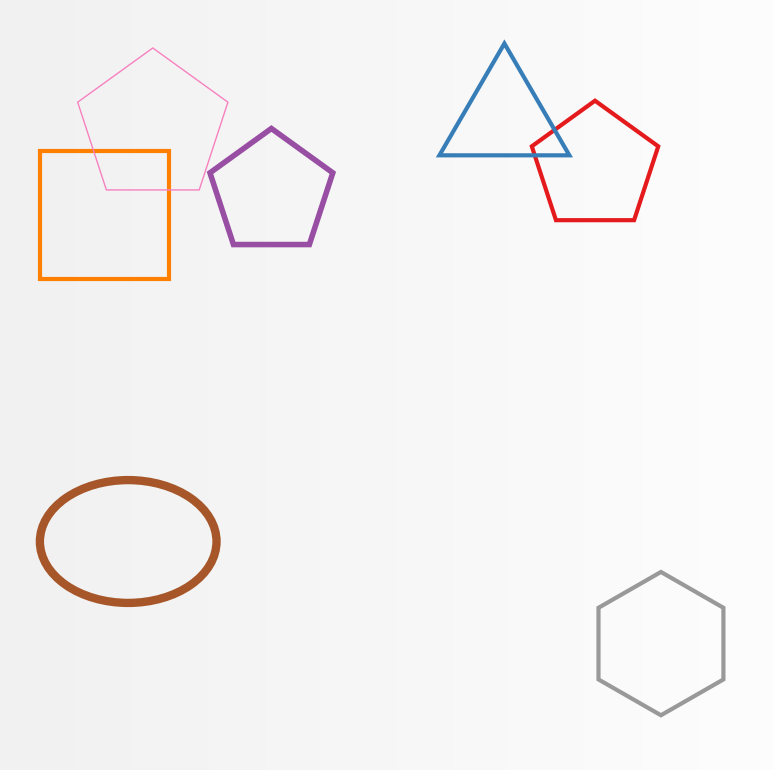[{"shape": "pentagon", "thickness": 1.5, "radius": 0.43, "center": [0.768, 0.783]}, {"shape": "triangle", "thickness": 1.5, "radius": 0.48, "center": [0.651, 0.847]}, {"shape": "pentagon", "thickness": 2, "radius": 0.42, "center": [0.35, 0.75]}, {"shape": "square", "thickness": 1.5, "radius": 0.42, "center": [0.135, 0.721]}, {"shape": "oval", "thickness": 3, "radius": 0.57, "center": [0.165, 0.297]}, {"shape": "pentagon", "thickness": 0.5, "radius": 0.51, "center": [0.197, 0.836]}, {"shape": "hexagon", "thickness": 1.5, "radius": 0.47, "center": [0.853, 0.164]}]